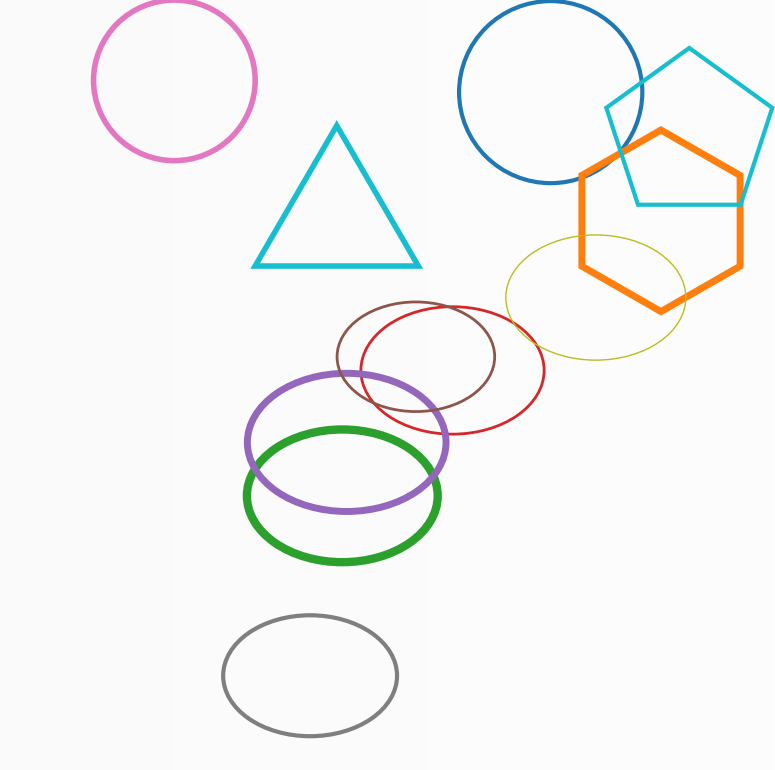[{"shape": "circle", "thickness": 1.5, "radius": 0.59, "center": [0.711, 0.88]}, {"shape": "hexagon", "thickness": 2.5, "radius": 0.59, "center": [0.853, 0.713]}, {"shape": "oval", "thickness": 3, "radius": 0.62, "center": [0.442, 0.356]}, {"shape": "oval", "thickness": 1, "radius": 0.59, "center": [0.584, 0.519]}, {"shape": "oval", "thickness": 2.5, "radius": 0.64, "center": [0.447, 0.425]}, {"shape": "oval", "thickness": 1, "radius": 0.51, "center": [0.537, 0.537]}, {"shape": "circle", "thickness": 2, "radius": 0.52, "center": [0.225, 0.896]}, {"shape": "oval", "thickness": 1.5, "radius": 0.56, "center": [0.4, 0.122]}, {"shape": "oval", "thickness": 0.5, "radius": 0.58, "center": [0.769, 0.614]}, {"shape": "triangle", "thickness": 2, "radius": 0.61, "center": [0.435, 0.715]}, {"shape": "pentagon", "thickness": 1.5, "radius": 0.56, "center": [0.889, 0.825]}]